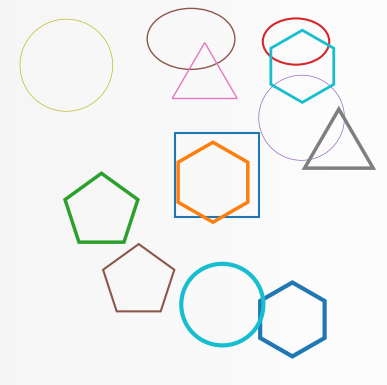[{"shape": "square", "thickness": 1.5, "radius": 0.55, "center": [0.56, 0.546]}, {"shape": "hexagon", "thickness": 3, "radius": 0.48, "center": [0.755, 0.17]}, {"shape": "hexagon", "thickness": 2.5, "radius": 0.52, "center": [0.55, 0.527]}, {"shape": "pentagon", "thickness": 2.5, "radius": 0.49, "center": [0.262, 0.451]}, {"shape": "oval", "thickness": 1.5, "radius": 0.43, "center": [0.764, 0.892]}, {"shape": "circle", "thickness": 0.5, "radius": 0.55, "center": [0.778, 0.694]}, {"shape": "pentagon", "thickness": 1.5, "radius": 0.48, "center": [0.358, 0.269]}, {"shape": "oval", "thickness": 1, "radius": 0.57, "center": [0.493, 0.899]}, {"shape": "triangle", "thickness": 1, "radius": 0.48, "center": [0.528, 0.793]}, {"shape": "triangle", "thickness": 2.5, "radius": 0.51, "center": [0.874, 0.614]}, {"shape": "circle", "thickness": 0.5, "radius": 0.6, "center": [0.171, 0.831]}, {"shape": "circle", "thickness": 3, "radius": 0.53, "center": [0.574, 0.209]}, {"shape": "hexagon", "thickness": 2, "radius": 0.47, "center": [0.78, 0.828]}]